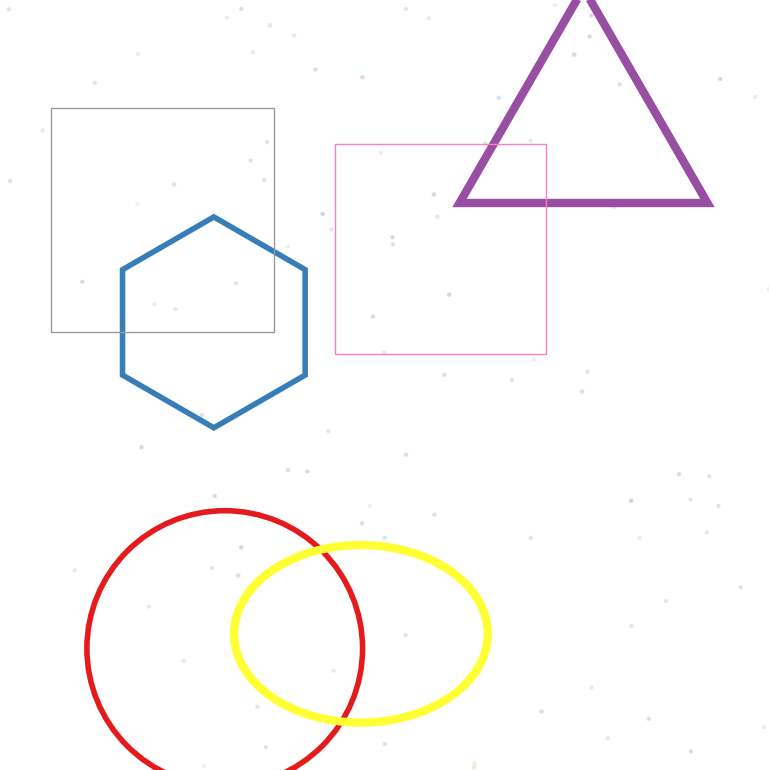[{"shape": "circle", "thickness": 2, "radius": 0.9, "center": [0.292, 0.158]}, {"shape": "hexagon", "thickness": 2, "radius": 0.68, "center": [0.278, 0.581]}, {"shape": "triangle", "thickness": 3, "radius": 0.93, "center": [0.758, 0.829]}, {"shape": "oval", "thickness": 3, "radius": 0.82, "center": [0.469, 0.177]}, {"shape": "square", "thickness": 0.5, "radius": 0.68, "center": [0.572, 0.677]}, {"shape": "square", "thickness": 0.5, "radius": 0.73, "center": [0.211, 0.714]}]